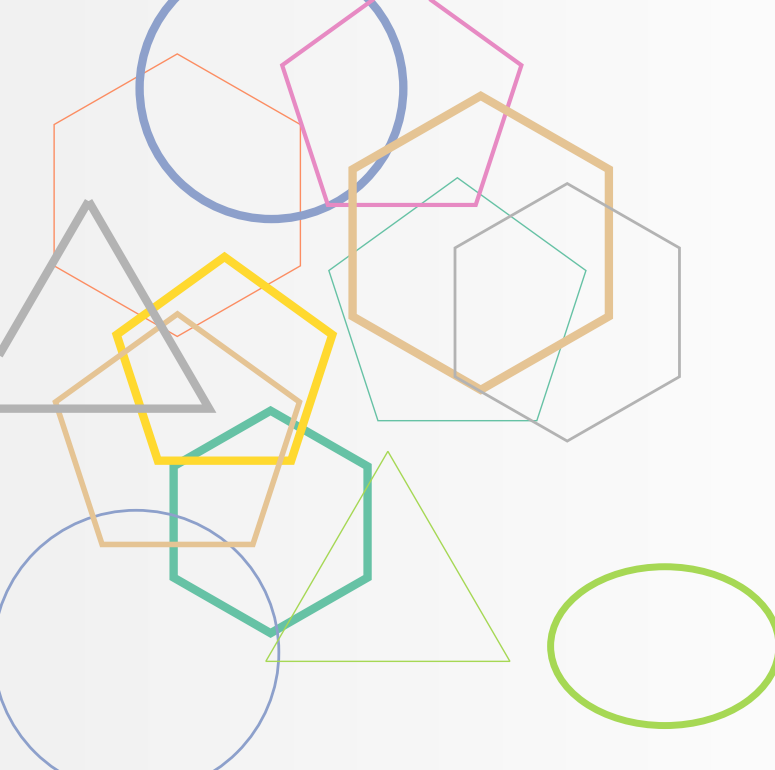[{"shape": "hexagon", "thickness": 3, "radius": 0.72, "center": [0.349, 0.322]}, {"shape": "pentagon", "thickness": 0.5, "radius": 0.87, "center": [0.59, 0.595]}, {"shape": "hexagon", "thickness": 0.5, "radius": 0.92, "center": [0.229, 0.747]}, {"shape": "circle", "thickness": 3, "radius": 0.85, "center": [0.35, 0.886]}, {"shape": "circle", "thickness": 1, "radius": 0.92, "center": [0.176, 0.153]}, {"shape": "pentagon", "thickness": 1.5, "radius": 0.81, "center": [0.518, 0.865]}, {"shape": "triangle", "thickness": 0.5, "radius": 0.91, "center": [0.5, 0.232]}, {"shape": "oval", "thickness": 2.5, "radius": 0.74, "center": [0.858, 0.161]}, {"shape": "pentagon", "thickness": 3, "radius": 0.73, "center": [0.29, 0.52]}, {"shape": "hexagon", "thickness": 3, "radius": 0.95, "center": [0.62, 0.685]}, {"shape": "pentagon", "thickness": 2, "radius": 0.83, "center": [0.229, 0.427]}, {"shape": "hexagon", "thickness": 1, "radius": 0.84, "center": [0.732, 0.594]}, {"shape": "triangle", "thickness": 3, "radius": 0.9, "center": [0.114, 0.559]}]